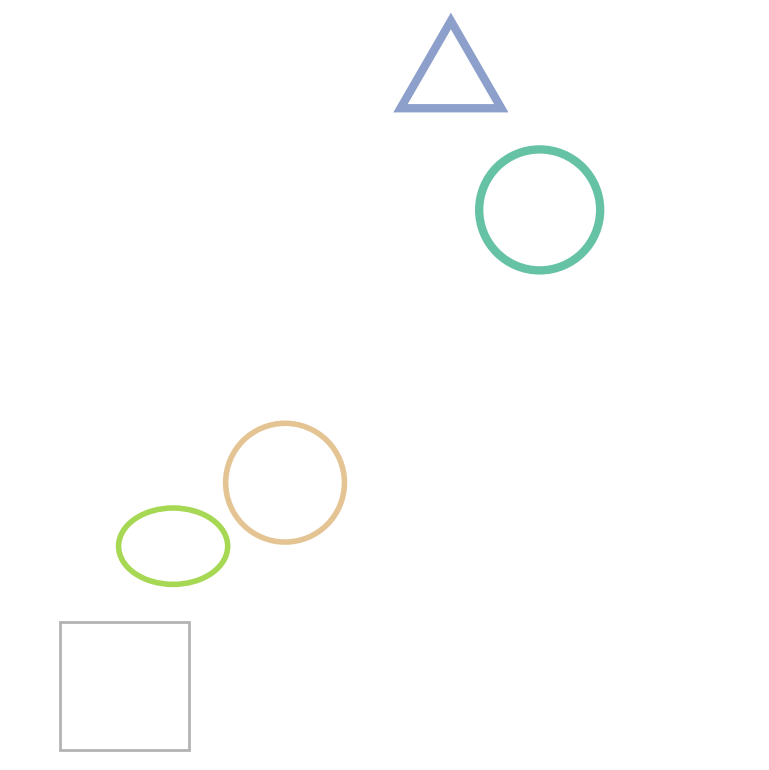[{"shape": "circle", "thickness": 3, "radius": 0.39, "center": [0.701, 0.727]}, {"shape": "triangle", "thickness": 3, "radius": 0.38, "center": [0.586, 0.897]}, {"shape": "oval", "thickness": 2, "radius": 0.35, "center": [0.225, 0.291]}, {"shape": "circle", "thickness": 2, "radius": 0.39, "center": [0.37, 0.373]}, {"shape": "square", "thickness": 1, "radius": 0.42, "center": [0.162, 0.109]}]